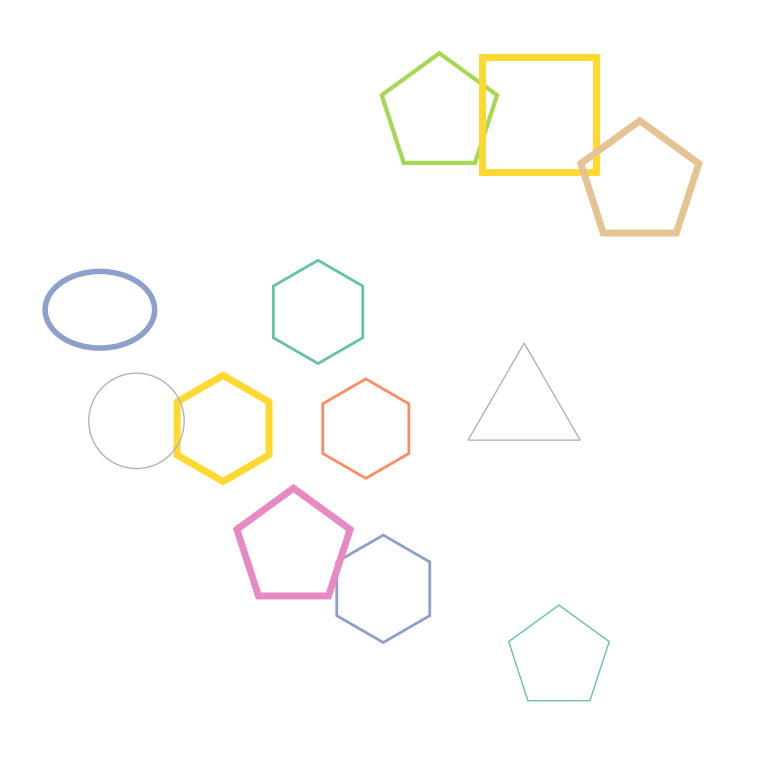[{"shape": "pentagon", "thickness": 0.5, "radius": 0.34, "center": [0.726, 0.146]}, {"shape": "hexagon", "thickness": 1, "radius": 0.34, "center": [0.413, 0.595]}, {"shape": "hexagon", "thickness": 1, "radius": 0.32, "center": [0.475, 0.443]}, {"shape": "oval", "thickness": 2, "radius": 0.36, "center": [0.13, 0.598]}, {"shape": "hexagon", "thickness": 1, "radius": 0.35, "center": [0.498, 0.235]}, {"shape": "pentagon", "thickness": 2.5, "radius": 0.39, "center": [0.381, 0.289]}, {"shape": "pentagon", "thickness": 1.5, "radius": 0.39, "center": [0.571, 0.852]}, {"shape": "hexagon", "thickness": 2.5, "radius": 0.34, "center": [0.29, 0.444]}, {"shape": "square", "thickness": 2.5, "radius": 0.37, "center": [0.7, 0.851]}, {"shape": "pentagon", "thickness": 2.5, "radius": 0.4, "center": [0.831, 0.763]}, {"shape": "triangle", "thickness": 0.5, "radius": 0.42, "center": [0.681, 0.47]}, {"shape": "circle", "thickness": 0.5, "radius": 0.31, "center": [0.177, 0.453]}]